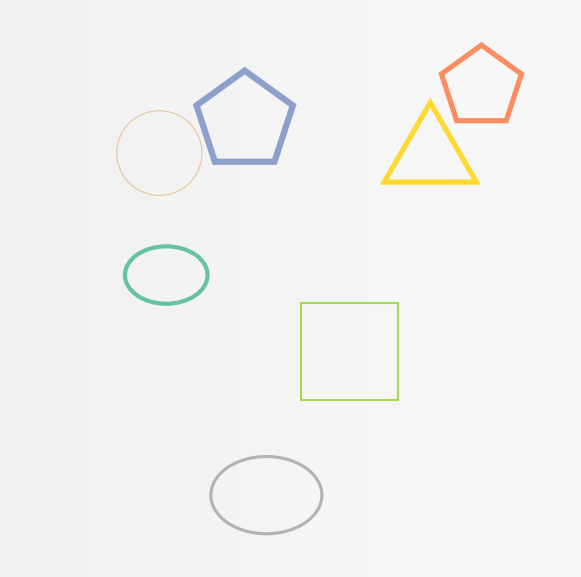[{"shape": "oval", "thickness": 2, "radius": 0.36, "center": [0.286, 0.523]}, {"shape": "pentagon", "thickness": 2.5, "radius": 0.36, "center": [0.828, 0.849]}, {"shape": "pentagon", "thickness": 3, "radius": 0.44, "center": [0.421, 0.79]}, {"shape": "square", "thickness": 1, "radius": 0.42, "center": [0.602, 0.391]}, {"shape": "triangle", "thickness": 2.5, "radius": 0.46, "center": [0.74, 0.73]}, {"shape": "circle", "thickness": 0.5, "radius": 0.37, "center": [0.274, 0.734]}, {"shape": "oval", "thickness": 1.5, "radius": 0.48, "center": [0.458, 0.142]}]